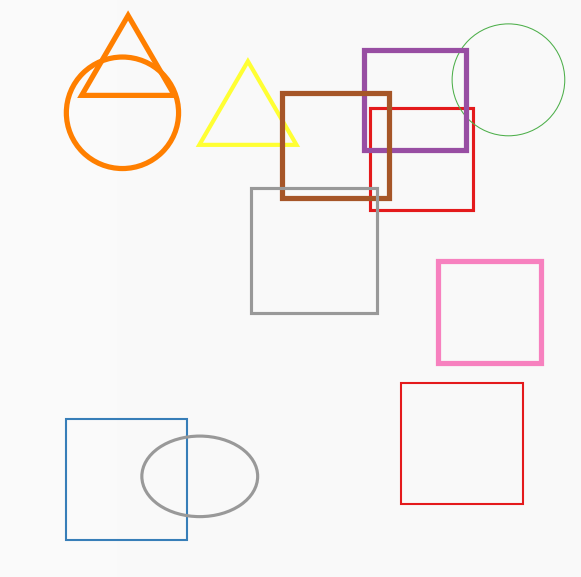[{"shape": "square", "thickness": 1, "radius": 0.52, "center": [0.795, 0.232]}, {"shape": "square", "thickness": 1.5, "radius": 0.44, "center": [0.725, 0.724]}, {"shape": "square", "thickness": 1, "radius": 0.52, "center": [0.217, 0.169]}, {"shape": "circle", "thickness": 0.5, "radius": 0.48, "center": [0.875, 0.861]}, {"shape": "square", "thickness": 2.5, "radius": 0.44, "center": [0.714, 0.826]}, {"shape": "triangle", "thickness": 2.5, "radius": 0.46, "center": [0.22, 0.88]}, {"shape": "circle", "thickness": 2.5, "radius": 0.48, "center": [0.211, 0.804]}, {"shape": "triangle", "thickness": 2, "radius": 0.48, "center": [0.427, 0.797]}, {"shape": "square", "thickness": 2.5, "radius": 0.46, "center": [0.577, 0.747]}, {"shape": "square", "thickness": 2.5, "radius": 0.44, "center": [0.843, 0.459]}, {"shape": "square", "thickness": 1.5, "radius": 0.54, "center": [0.54, 0.566]}, {"shape": "oval", "thickness": 1.5, "radius": 0.5, "center": [0.344, 0.174]}]